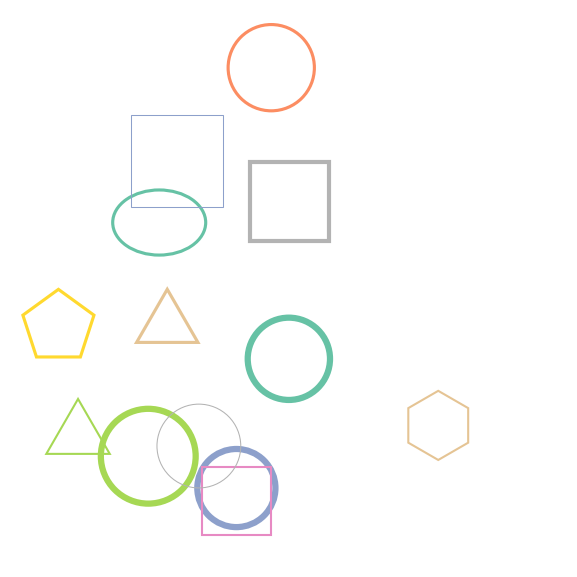[{"shape": "oval", "thickness": 1.5, "radius": 0.4, "center": [0.276, 0.614]}, {"shape": "circle", "thickness": 3, "radius": 0.36, "center": [0.5, 0.378]}, {"shape": "circle", "thickness": 1.5, "radius": 0.37, "center": [0.47, 0.882]}, {"shape": "square", "thickness": 0.5, "radius": 0.4, "center": [0.307, 0.72]}, {"shape": "circle", "thickness": 3, "radius": 0.34, "center": [0.409, 0.154]}, {"shape": "square", "thickness": 1, "radius": 0.3, "center": [0.41, 0.132]}, {"shape": "circle", "thickness": 3, "radius": 0.41, "center": [0.257, 0.209]}, {"shape": "triangle", "thickness": 1, "radius": 0.32, "center": [0.135, 0.245]}, {"shape": "pentagon", "thickness": 1.5, "radius": 0.32, "center": [0.101, 0.433]}, {"shape": "triangle", "thickness": 1.5, "radius": 0.31, "center": [0.29, 0.437]}, {"shape": "hexagon", "thickness": 1, "radius": 0.3, "center": [0.759, 0.263]}, {"shape": "square", "thickness": 2, "radius": 0.34, "center": [0.501, 0.65]}, {"shape": "circle", "thickness": 0.5, "radius": 0.36, "center": [0.344, 0.227]}]